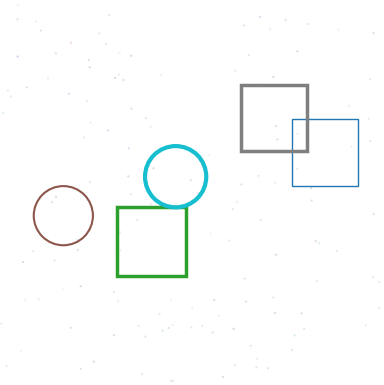[{"shape": "square", "thickness": 1, "radius": 0.43, "center": [0.844, 0.603]}, {"shape": "square", "thickness": 2.5, "radius": 0.45, "center": [0.394, 0.373]}, {"shape": "circle", "thickness": 1.5, "radius": 0.38, "center": [0.165, 0.44]}, {"shape": "square", "thickness": 2.5, "radius": 0.43, "center": [0.713, 0.694]}, {"shape": "circle", "thickness": 3, "radius": 0.4, "center": [0.456, 0.541]}]